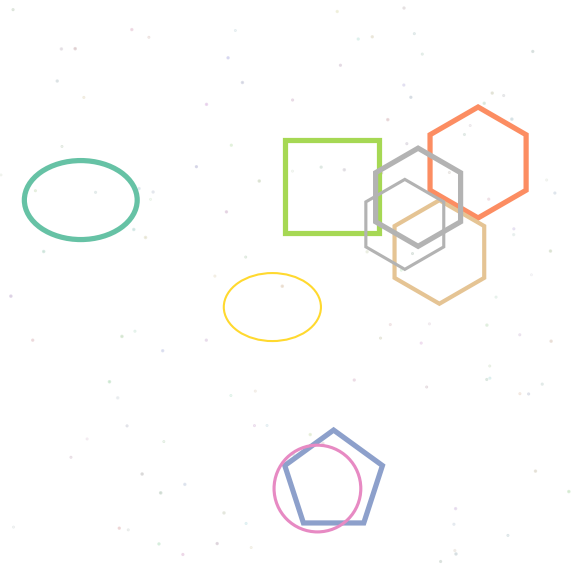[{"shape": "oval", "thickness": 2.5, "radius": 0.49, "center": [0.14, 0.653]}, {"shape": "hexagon", "thickness": 2.5, "radius": 0.48, "center": [0.828, 0.718]}, {"shape": "pentagon", "thickness": 2.5, "radius": 0.44, "center": [0.578, 0.166]}, {"shape": "circle", "thickness": 1.5, "radius": 0.38, "center": [0.55, 0.153]}, {"shape": "square", "thickness": 2.5, "radius": 0.41, "center": [0.575, 0.676]}, {"shape": "oval", "thickness": 1, "radius": 0.42, "center": [0.472, 0.467]}, {"shape": "hexagon", "thickness": 2, "radius": 0.45, "center": [0.761, 0.563]}, {"shape": "hexagon", "thickness": 2.5, "radius": 0.42, "center": [0.724, 0.658]}, {"shape": "hexagon", "thickness": 1.5, "radius": 0.39, "center": [0.701, 0.611]}]